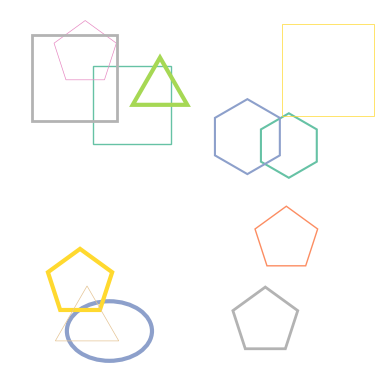[{"shape": "hexagon", "thickness": 1.5, "radius": 0.42, "center": [0.75, 0.622]}, {"shape": "square", "thickness": 1, "radius": 0.5, "center": [0.343, 0.728]}, {"shape": "pentagon", "thickness": 1, "radius": 0.43, "center": [0.744, 0.379]}, {"shape": "hexagon", "thickness": 1.5, "radius": 0.49, "center": [0.643, 0.645]}, {"shape": "oval", "thickness": 3, "radius": 0.55, "center": [0.284, 0.14]}, {"shape": "pentagon", "thickness": 0.5, "radius": 0.43, "center": [0.221, 0.862]}, {"shape": "triangle", "thickness": 3, "radius": 0.41, "center": [0.416, 0.769]}, {"shape": "pentagon", "thickness": 3, "radius": 0.44, "center": [0.208, 0.266]}, {"shape": "square", "thickness": 0.5, "radius": 0.6, "center": [0.851, 0.818]}, {"shape": "triangle", "thickness": 0.5, "radius": 0.48, "center": [0.226, 0.162]}, {"shape": "pentagon", "thickness": 2, "radius": 0.44, "center": [0.689, 0.166]}, {"shape": "square", "thickness": 2, "radius": 0.55, "center": [0.193, 0.798]}]